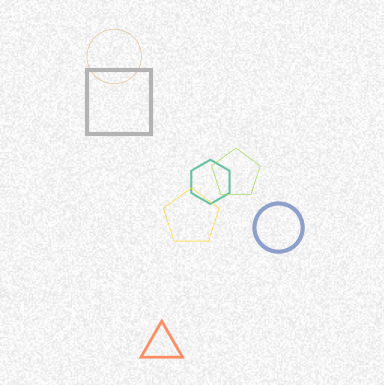[{"shape": "hexagon", "thickness": 1.5, "radius": 0.29, "center": [0.546, 0.528]}, {"shape": "triangle", "thickness": 2, "radius": 0.31, "center": [0.42, 0.103]}, {"shape": "circle", "thickness": 3, "radius": 0.31, "center": [0.724, 0.409]}, {"shape": "pentagon", "thickness": 0.5, "radius": 0.33, "center": [0.613, 0.549]}, {"shape": "pentagon", "thickness": 0.5, "radius": 0.38, "center": [0.497, 0.436]}, {"shape": "circle", "thickness": 0.5, "radius": 0.35, "center": [0.297, 0.853]}, {"shape": "square", "thickness": 3, "radius": 0.41, "center": [0.31, 0.734]}]